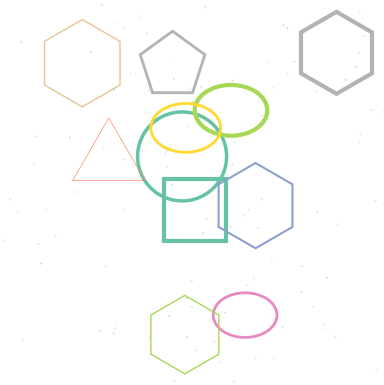[{"shape": "square", "thickness": 3, "radius": 0.4, "center": [0.507, 0.454]}, {"shape": "circle", "thickness": 2.5, "radius": 0.58, "center": [0.473, 0.594]}, {"shape": "triangle", "thickness": 0.5, "radius": 0.54, "center": [0.283, 0.585]}, {"shape": "hexagon", "thickness": 1.5, "radius": 0.55, "center": [0.664, 0.466]}, {"shape": "oval", "thickness": 2, "radius": 0.41, "center": [0.637, 0.182]}, {"shape": "oval", "thickness": 3, "radius": 0.47, "center": [0.6, 0.713]}, {"shape": "hexagon", "thickness": 1, "radius": 0.51, "center": [0.48, 0.131]}, {"shape": "oval", "thickness": 2, "radius": 0.45, "center": [0.482, 0.668]}, {"shape": "hexagon", "thickness": 1, "radius": 0.57, "center": [0.214, 0.836]}, {"shape": "pentagon", "thickness": 2, "radius": 0.44, "center": [0.448, 0.831]}, {"shape": "hexagon", "thickness": 3, "radius": 0.53, "center": [0.874, 0.863]}]